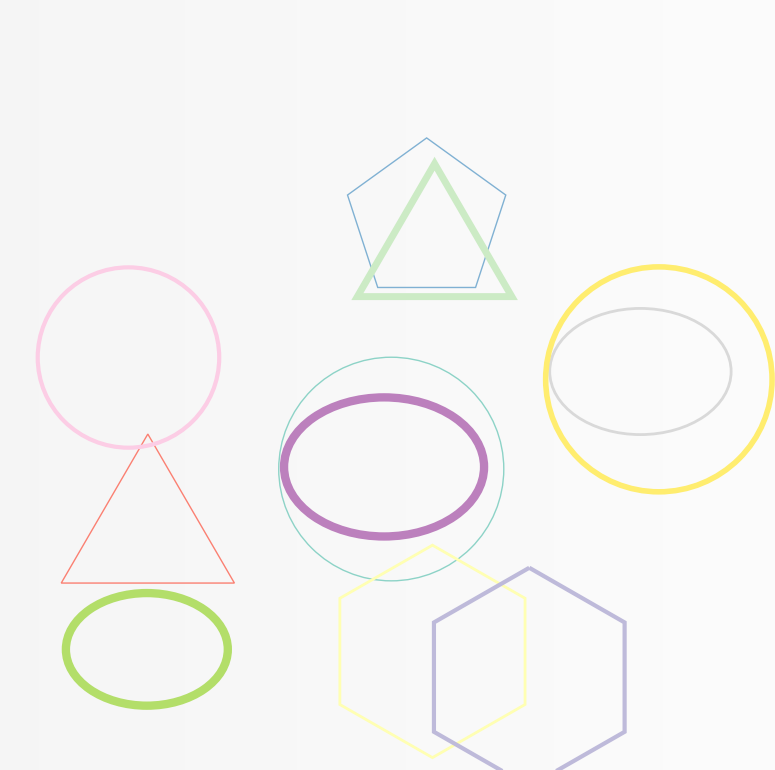[{"shape": "circle", "thickness": 0.5, "radius": 0.73, "center": [0.505, 0.391]}, {"shape": "hexagon", "thickness": 1, "radius": 0.69, "center": [0.558, 0.154]}, {"shape": "hexagon", "thickness": 1.5, "radius": 0.71, "center": [0.683, 0.121]}, {"shape": "triangle", "thickness": 0.5, "radius": 0.64, "center": [0.191, 0.307]}, {"shape": "pentagon", "thickness": 0.5, "radius": 0.54, "center": [0.551, 0.714]}, {"shape": "oval", "thickness": 3, "radius": 0.52, "center": [0.189, 0.157]}, {"shape": "circle", "thickness": 1.5, "radius": 0.59, "center": [0.166, 0.536]}, {"shape": "oval", "thickness": 1, "radius": 0.59, "center": [0.826, 0.518]}, {"shape": "oval", "thickness": 3, "radius": 0.65, "center": [0.496, 0.394]}, {"shape": "triangle", "thickness": 2.5, "radius": 0.58, "center": [0.561, 0.672]}, {"shape": "circle", "thickness": 2, "radius": 0.73, "center": [0.85, 0.507]}]